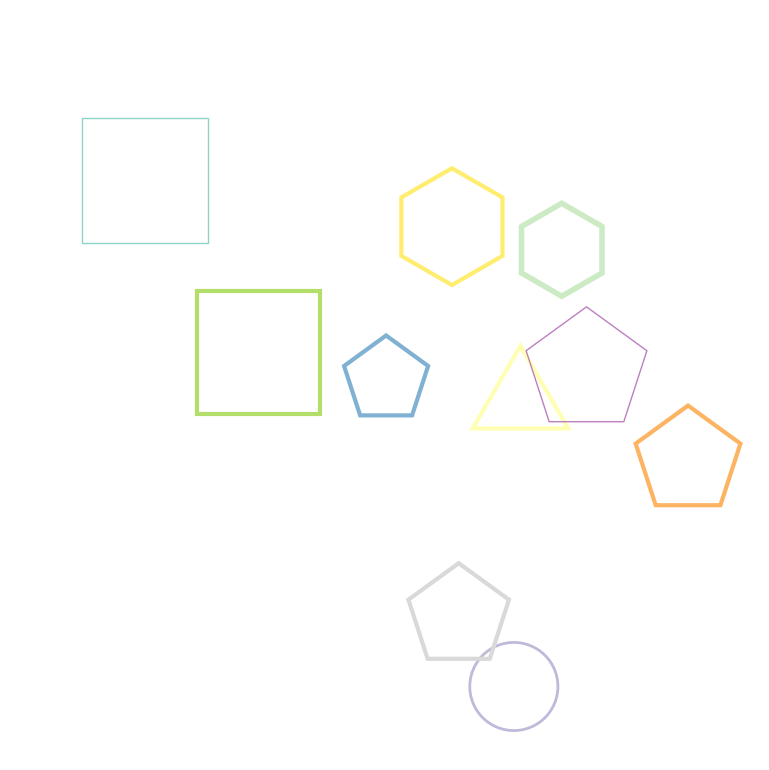[{"shape": "square", "thickness": 0.5, "radius": 0.41, "center": [0.188, 0.765]}, {"shape": "triangle", "thickness": 1.5, "radius": 0.36, "center": [0.676, 0.479]}, {"shape": "circle", "thickness": 1, "radius": 0.29, "center": [0.667, 0.108]}, {"shape": "pentagon", "thickness": 1.5, "radius": 0.29, "center": [0.501, 0.507]}, {"shape": "pentagon", "thickness": 1.5, "radius": 0.36, "center": [0.894, 0.402]}, {"shape": "square", "thickness": 1.5, "radius": 0.4, "center": [0.336, 0.542]}, {"shape": "pentagon", "thickness": 1.5, "radius": 0.34, "center": [0.596, 0.2]}, {"shape": "pentagon", "thickness": 0.5, "radius": 0.41, "center": [0.762, 0.519]}, {"shape": "hexagon", "thickness": 2, "radius": 0.3, "center": [0.73, 0.676]}, {"shape": "hexagon", "thickness": 1.5, "radius": 0.38, "center": [0.587, 0.706]}]